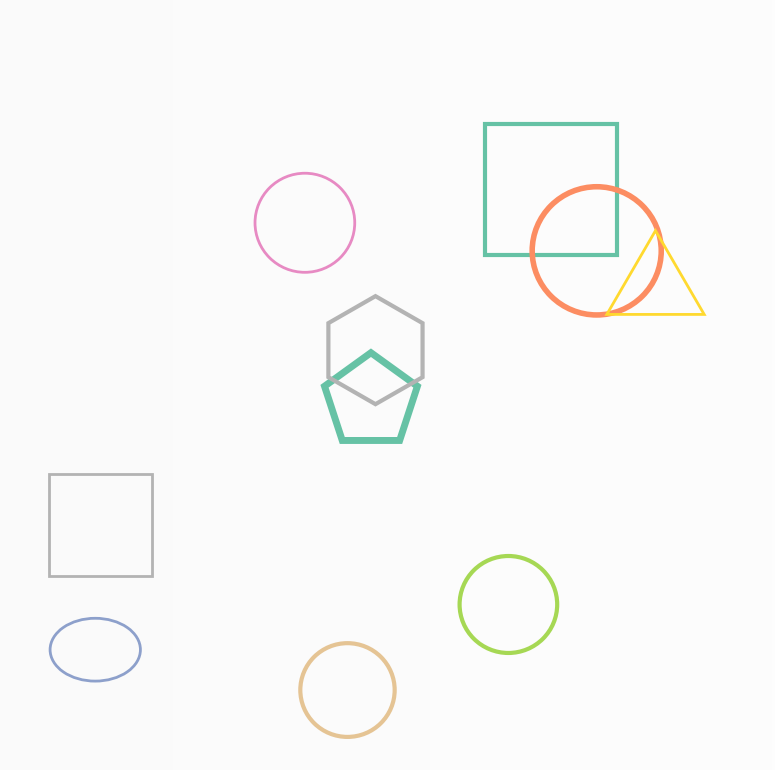[{"shape": "pentagon", "thickness": 2.5, "radius": 0.31, "center": [0.479, 0.479]}, {"shape": "square", "thickness": 1.5, "radius": 0.43, "center": [0.711, 0.753]}, {"shape": "circle", "thickness": 2, "radius": 0.42, "center": [0.77, 0.674]}, {"shape": "oval", "thickness": 1, "radius": 0.29, "center": [0.123, 0.156]}, {"shape": "circle", "thickness": 1, "radius": 0.32, "center": [0.393, 0.711]}, {"shape": "circle", "thickness": 1.5, "radius": 0.31, "center": [0.656, 0.215]}, {"shape": "triangle", "thickness": 1, "radius": 0.36, "center": [0.846, 0.628]}, {"shape": "circle", "thickness": 1.5, "radius": 0.3, "center": [0.448, 0.104]}, {"shape": "hexagon", "thickness": 1.5, "radius": 0.35, "center": [0.484, 0.545]}, {"shape": "square", "thickness": 1, "radius": 0.33, "center": [0.13, 0.318]}]